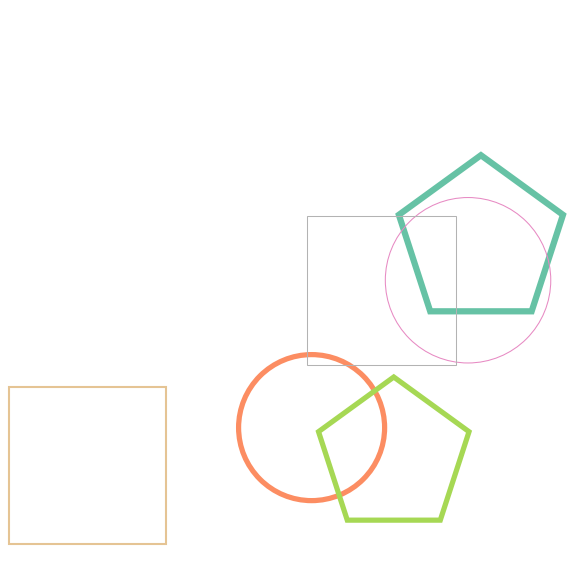[{"shape": "pentagon", "thickness": 3, "radius": 0.75, "center": [0.833, 0.581]}, {"shape": "circle", "thickness": 2.5, "radius": 0.63, "center": [0.54, 0.259]}, {"shape": "circle", "thickness": 0.5, "radius": 0.72, "center": [0.81, 0.514]}, {"shape": "pentagon", "thickness": 2.5, "radius": 0.69, "center": [0.682, 0.209]}, {"shape": "square", "thickness": 1, "radius": 0.68, "center": [0.151, 0.193]}, {"shape": "square", "thickness": 0.5, "radius": 0.65, "center": [0.66, 0.496]}]